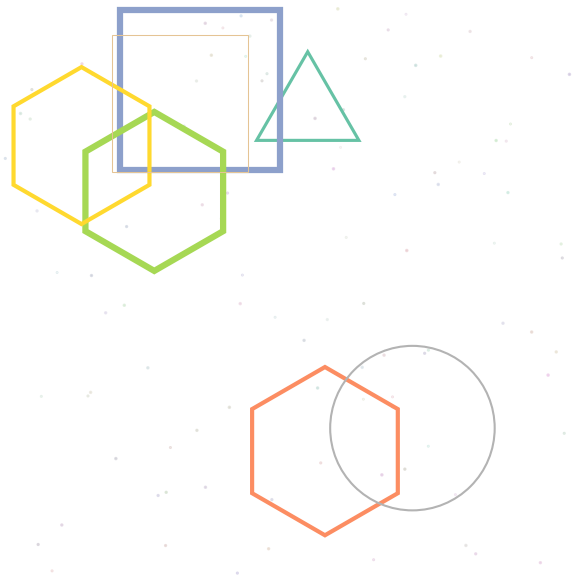[{"shape": "triangle", "thickness": 1.5, "radius": 0.51, "center": [0.533, 0.807]}, {"shape": "hexagon", "thickness": 2, "radius": 0.73, "center": [0.563, 0.218]}, {"shape": "square", "thickness": 3, "radius": 0.69, "center": [0.346, 0.843]}, {"shape": "hexagon", "thickness": 3, "radius": 0.69, "center": [0.267, 0.668]}, {"shape": "hexagon", "thickness": 2, "radius": 0.68, "center": [0.141, 0.747]}, {"shape": "square", "thickness": 0.5, "radius": 0.59, "center": [0.312, 0.82]}, {"shape": "circle", "thickness": 1, "radius": 0.71, "center": [0.714, 0.258]}]